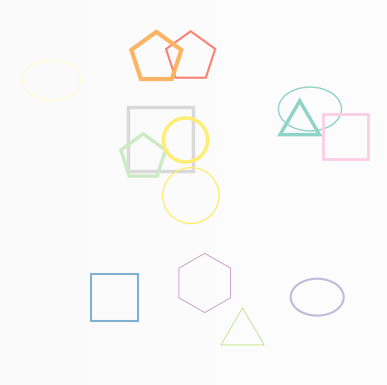[{"shape": "triangle", "thickness": 2.5, "radius": 0.29, "center": [0.774, 0.68]}, {"shape": "oval", "thickness": 1, "radius": 0.41, "center": [0.8, 0.717]}, {"shape": "oval", "thickness": 0.5, "radius": 0.38, "center": [0.132, 0.792]}, {"shape": "oval", "thickness": 1.5, "radius": 0.34, "center": [0.819, 0.228]}, {"shape": "pentagon", "thickness": 1.5, "radius": 0.33, "center": [0.492, 0.852]}, {"shape": "square", "thickness": 1.5, "radius": 0.31, "center": [0.296, 0.228]}, {"shape": "pentagon", "thickness": 3, "radius": 0.34, "center": [0.403, 0.85]}, {"shape": "triangle", "thickness": 0.5, "radius": 0.32, "center": [0.626, 0.136]}, {"shape": "square", "thickness": 2, "radius": 0.29, "center": [0.891, 0.646]}, {"shape": "square", "thickness": 2.5, "radius": 0.42, "center": [0.414, 0.639]}, {"shape": "hexagon", "thickness": 0.5, "radius": 0.38, "center": [0.528, 0.265]}, {"shape": "pentagon", "thickness": 2.5, "radius": 0.3, "center": [0.369, 0.592]}, {"shape": "circle", "thickness": 2.5, "radius": 0.29, "center": [0.479, 0.636]}, {"shape": "circle", "thickness": 1, "radius": 0.36, "center": [0.493, 0.492]}]